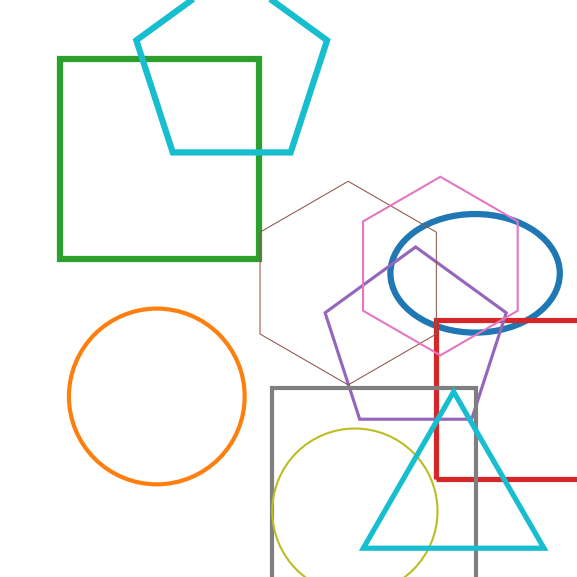[{"shape": "oval", "thickness": 3, "radius": 0.73, "center": [0.823, 0.526]}, {"shape": "circle", "thickness": 2, "radius": 0.76, "center": [0.272, 0.313]}, {"shape": "square", "thickness": 3, "radius": 0.86, "center": [0.276, 0.724]}, {"shape": "square", "thickness": 2.5, "radius": 0.69, "center": [0.893, 0.307]}, {"shape": "pentagon", "thickness": 1.5, "radius": 0.82, "center": [0.72, 0.407]}, {"shape": "hexagon", "thickness": 0.5, "radius": 0.88, "center": [0.603, 0.509]}, {"shape": "hexagon", "thickness": 1, "radius": 0.77, "center": [0.763, 0.538]}, {"shape": "square", "thickness": 2, "radius": 0.88, "center": [0.648, 0.151]}, {"shape": "circle", "thickness": 1, "radius": 0.72, "center": [0.615, 0.114]}, {"shape": "triangle", "thickness": 2.5, "radius": 0.9, "center": [0.786, 0.14]}, {"shape": "pentagon", "thickness": 3, "radius": 0.87, "center": [0.401, 0.876]}]